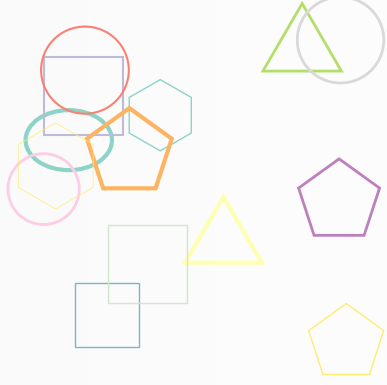[{"shape": "hexagon", "thickness": 1, "radius": 0.46, "center": [0.414, 0.701]}, {"shape": "oval", "thickness": 3, "radius": 0.56, "center": [0.178, 0.636]}, {"shape": "triangle", "thickness": 3, "radius": 0.57, "center": [0.577, 0.375]}, {"shape": "square", "thickness": 1.5, "radius": 0.51, "center": [0.215, 0.75]}, {"shape": "circle", "thickness": 1.5, "radius": 0.57, "center": [0.219, 0.818]}, {"shape": "square", "thickness": 1, "radius": 0.41, "center": [0.276, 0.182]}, {"shape": "pentagon", "thickness": 3, "radius": 0.58, "center": [0.334, 0.604]}, {"shape": "triangle", "thickness": 2, "radius": 0.58, "center": [0.78, 0.874]}, {"shape": "circle", "thickness": 2, "radius": 0.46, "center": [0.112, 0.509]}, {"shape": "circle", "thickness": 2, "radius": 0.56, "center": [0.879, 0.896]}, {"shape": "pentagon", "thickness": 2, "radius": 0.55, "center": [0.875, 0.478]}, {"shape": "square", "thickness": 1, "radius": 0.51, "center": [0.381, 0.315]}, {"shape": "hexagon", "thickness": 0.5, "radius": 0.56, "center": [0.144, 0.569]}, {"shape": "pentagon", "thickness": 1, "radius": 0.51, "center": [0.893, 0.11]}]